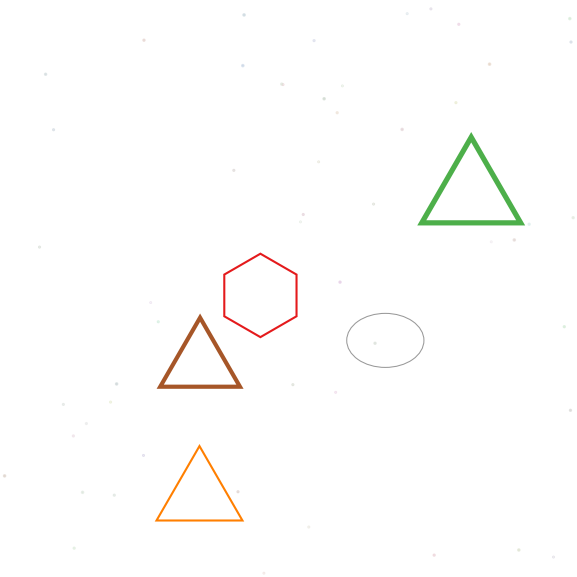[{"shape": "hexagon", "thickness": 1, "radius": 0.36, "center": [0.451, 0.488]}, {"shape": "triangle", "thickness": 2.5, "radius": 0.49, "center": [0.816, 0.663]}, {"shape": "triangle", "thickness": 1, "radius": 0.43, "center": [0.345, 0.141]}, {"shape": "triangle", "thickness": 2, "radius": 0.4, "center": [0.346, 0.369]}, {"shape": "oval", "thickness": 0.5, "radius": 0.33, "center": [0.667, 0.41]}]